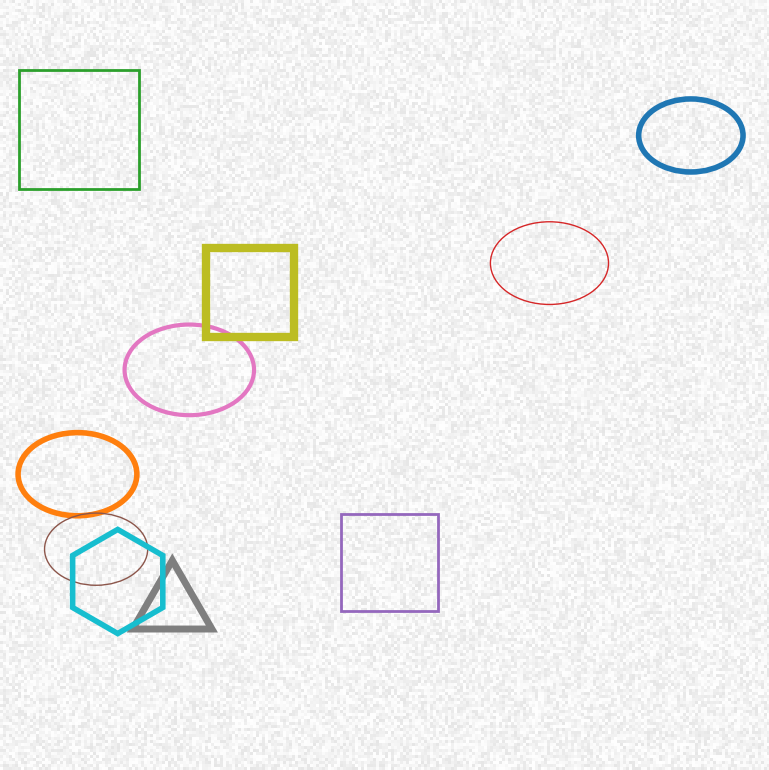[{"shape": "oval", "thickness": 2, "radius": 0.34, "center": [0.897, 0.824]}, {"shape": "oval", "thickness": 2, "radius": 0.39, "center": [0.101, 0.384]}, {"shape": "square", "thickness": 1, "radius": 0.39, "center": [0.103, 0.832]}, {"shape": "oval", "thickness": 0.5, "radius": 0.38, "center": [0.714, 0.658]}, {"shape": "square", "thickness": 1, "radius": 0.31, "center": [0.506, 0.27]}, {"shape": "oval", "thickness": 0.5, "radius": 0.33, "center": [0.125, 0.287]}, {"shape": "oval", "thickness": 1.5, "radius": 0.42, "center": [0.246, 0.52]}, {"shape": "triangle", "thickness": 2.5, "radius": 0.3, "center": [0.224, 0.213]}, {"shape": "square", "thickness": 3, "radius": 0.29, "center": [0.325, 0.62]}, {"shape": "hexagon", "thickness": 2, "radius": 0.34, "center": [0.153, 0.245]}]